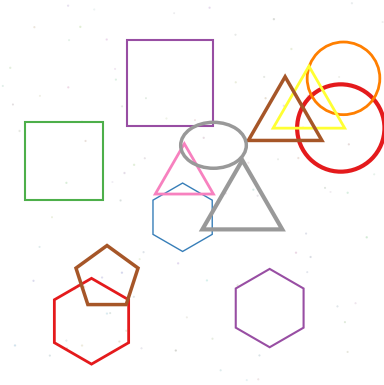[{"shape": "hexagon", "thickness": 2, "radius": 0.56, "center": [0.238, 0.166]}, {"shape": "circle", "thickness": 3, "radius": 0.57, "center": [0.885, 0.668]}, {"shape": "hexagon", "thickness": 1, "radius": 0.44, "center": [0.474, 0.436]}, {"shape": "square", "thickness": 1.5, "radius": 0.5, "center": [0.167, 0.582]}, {"shape": "square", "thickness": 1.5, "radius": 0.56, "center": [0.441, 0.784]}, {"shape": "hexagon", "thickness": 1.5, "radius": 0.51, "center": [0.7, 0.2]}, {"shape": "circle", "thickness": 2, "radius": 0.47, "center": [0.892, 0.797]}, {"shape": "triangle", "thickness": 2, "radius": 0.54, "center": [0.802, 0.721]}, {"shape": "pentagon", "thickness": 2.5, "radius": 0.42, "center": [0.278, 0.277]}, {"shape": "triangle", "thickness": 2.5, "radius": 0.55, "center": [0.741, 0.69]}, {"shape": "triangle", "thickness": 2, "radius": 0.44, "center": [0.479, 0.54]}, {"shape": "triangle", "thickness": 3, "radius": 0.6, "center": [0.629, 0.464]}, {"shape": "oval", "thickness": 2.5, "radius": 0.43, "center": [0.555, 0.623]}]